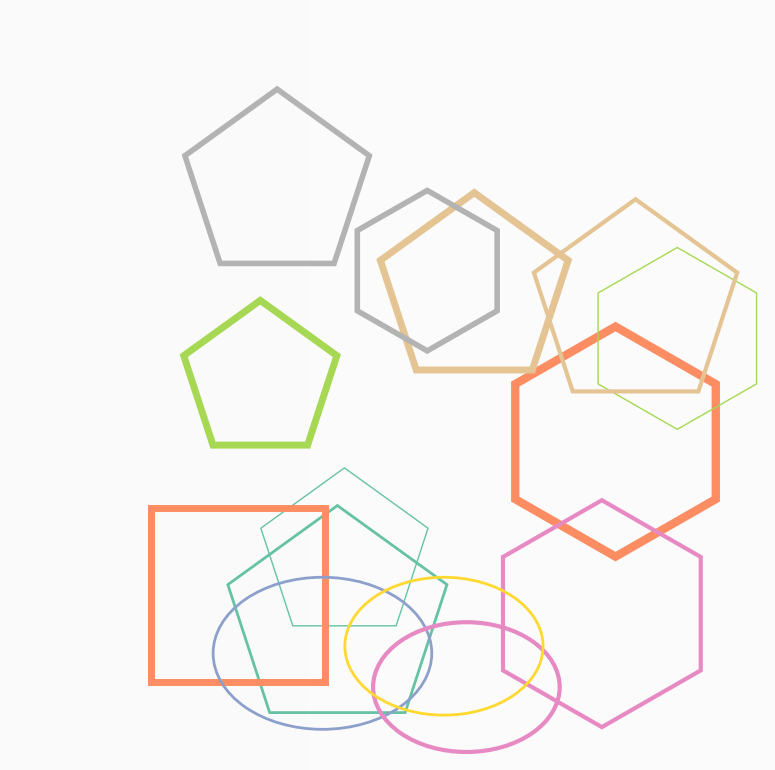[{"shape": "pentagon", "thickness": 0.5, "radius": 0.57, "center": [0.444, 0.279]}, {"shape": "pentagon", "thickness": 1, "radius": 0.74, "center": [0.435, 0.195]}, {"shape": "hexagon", "thickness": 3, "radius": 0.75, "center": [0.794, 0.426]}, {"shape": "square", "thickness": 2.5, "radius": 0.56, "center": [0.307, 0.227]}, {"shape": "oval", "thickness": 1, "radius": 0.71, "center": [0.416, 0.152]}, {"shape": "oval", "thickness": 1.5, "radius": 0.6, "center": [0.602, 0.108]}, {"shape": "hexagon", "thickness": 1.5, "radius": 0.74, "center": [0.777, 0.203]}, {"shape": "pentagon", "thickness": 2.5, "radius": 0.52, "center": [0.336, 0.506]}, {"shape": "hexagon", "thickness": 0.5, "radius": 0.59, "center": [0.874, 0.56]}, {"shape": "oval", "thickness": 1, "radius": 0.64, "center": [0.573, 0.161]}, {"shape": "pentagon", "thickness": 2.5, "radius": 0.64, "center": [0.612, 0.622]}, {"shape": "pentagon", "thickness": 1.5, "radius": 0.69, "center": [0.82, 0.603]}, {"shape": "pentagon", "thickness": 2, "radius": 0.63, "center": [0.358, 0.759]}, {"shape": "hexagon", "thickness": 2, "radius": 0.52, "center": [0.551, 0.648]}]